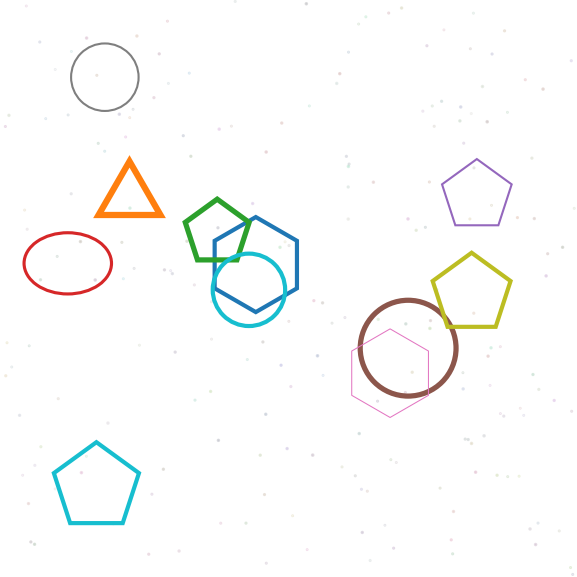[{"shape": "hexagon", "thickness": 2, "radius": 0.41, "center": [0.443, 0.541]}, {"shape": "triangle", "thickness": 3, "radius": 0.31, "center": [0.224, 0.658]}, {"shape": "pentagon", "thickness": 2.5, "radius": 0.29, "center": [0.376, 0.596]}, {"shape": "oval", "thickness": 1.5, "radius": 0.38, "center": [0.117, 0.543]}, {"shape": "pentagon", "thickness": 1, "radius": 0.32, "center": [0.826, 0.66]}, {"shape": "circle", "thickness": 2.5, "radius": 0.41, "center": [0.707, 0.396]}, {"shape": "hexagon", "thickness": 0.5, "radius": 0.38, "center": [0.675, 0.353]}, {"shape": "circle", "thickness": 1, "radius": 0.29, "center": [0.182, 0.865]}, {"shape": "pentagon", "thickness": 2, "radius": 0.35, "center": [0.817, 0.491]}, {"shape": "circle", "thickness": 2, "radius": 0.31, "center": [0.431, 0.497]}, {"shape": "pentagon", "thickness": 2, "radius": 0.39, "center": [0.167, 0.156]}]